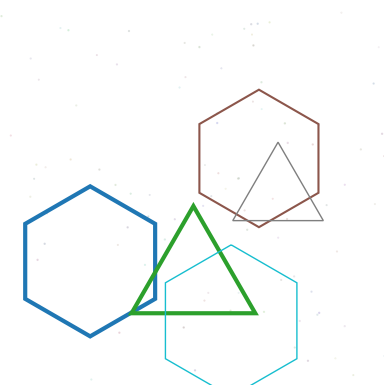[{"shape": "hexagon", "thickness": 3, "radius": 0.97, "center": [0.234, 0.321]}, {"shape": "triangle", "thickness": 3, "radius": 0.93, "center": [0.502, 0.279]}, {"shape": "hexagon", "thickness": 1.5, "radius": 0.89, "center": [0.673, 0.588]}, {"shape": "triangle", "thickness": 1, "radius": 0.68, "center": [0.722, 0.495]}, {"shape": "hexagon", "thickness": 1, "radius": 0.99, "center": [0.6, 0.167]}]